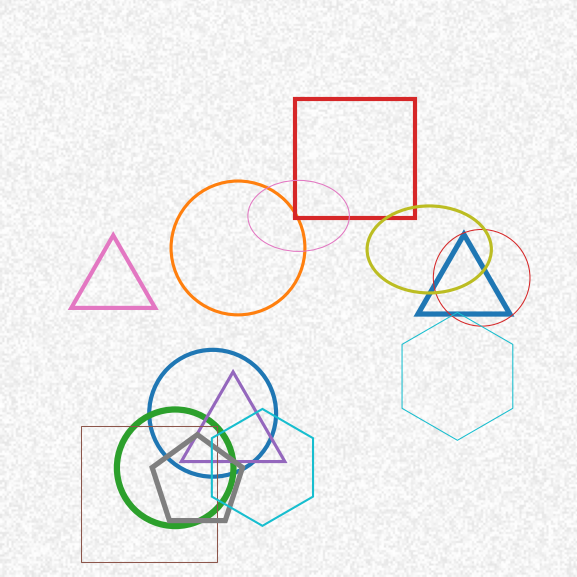[{"shape": "circle", "thickness": 2, "radius": 0.55, "center": [0.368, 0.284]}, {"shape": "triangle", "thickness": 2.5, "radius": 0.46, "center": [0.803, 0.501]}, {"shape": "circle", "thickness": 1.5, "radius": 0.58, "center": [0.412, 0.57]}, {"shape": "circle", "thickness": 3, "radius": 0.5, "center": [0.303, 0.189]}, {"shape": "square", "thickness": 2, "radius": 0.52, "center": [0.615, 0.725]}, {"shape": "circle", "thickness": 0.5, "radius": 0.42, "center": [0.834, 0.518]}, {"shape": "triangle", "thickness": 1.5, "radius": 0.52, "center": [0.404, 0.252]}, {"shape": "square", "thickness": 0.5, "radius": 0.59, "center": [0.259, 0.143]}, {"shape": "oval", "thickness": 0.5, "radius": 0.44, "center": [0.517, 0.625]}, {"shape": "triangle", "thickness": 2, "radius": 0.42, "center": [0.196, 0.508]}, {"shape": "pentagon", "thickness": 2.5, "radius": 0.41, "center": [0.342, 0.164]}, {"shape": "oval", "thickness": 1.5, "radius": 0.54, "center": [0.743, 0.567]}, {"shape": "hexagon", "thickness": 0.5, "radius": 0.55, "center": [0.792, 0.347]}, {"shape": "hexagon", "thickness": 1, "radius": 0.51, "center": [0.454, 0.19]}]